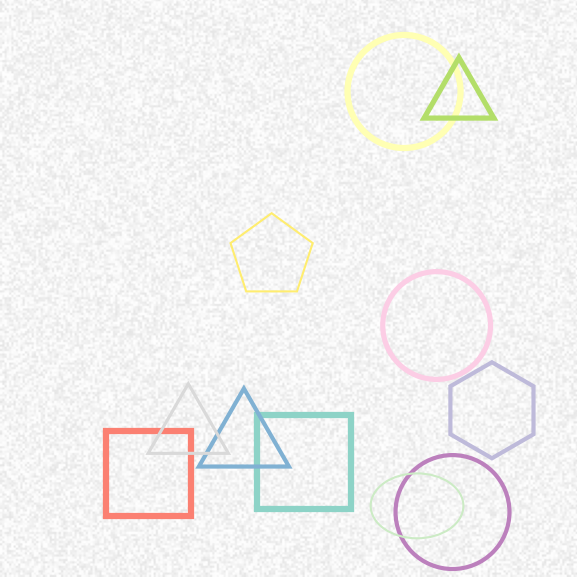[{"shape": "square", "thickness": 3, "radius": 0.41, "center": [0.526, 0.199]}, {"shape": "circle", "thickness": 3, "radius": 0.49, "center": [0.7, 0.841]}, {"shape": "hexagon", "thickness": 2, "radius": 0.42, "center": [0.852, 0.289]}, {"shape": "square", "thickness": 3, "radius": 0.37, "center": [0.258, 0.179]}, {"shape": "triangle", "thickness": 2, "radius": 0.45, "center": [0.422, 0.236]}, {"shape": "triangle", "thickness": 2.5, "radius": 0.35, "center": [0.795, 0.83]}, {"shape": "circle", "thickness": 2.5, "radius": 0.47, "center": [0.756, 0.435]}, {"shape": "triangle", "thickness": 1.5, "radius": 0.4, "center": [0.326, 0.254]}, {"shape": "circle", "thickness": 2, "radius": 0.49, "center": [0.784, 0.112]}, {"shape": "oval", "thickness": 1, "radius": 0.4, "center": [0.722, 0.123]}, {"shape": "pentagon", "thickness": 1, "radius": 0.37, "center": [0.47, 0.555]}]